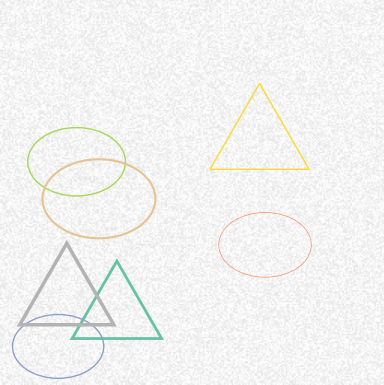[{"shape": "triangle", "thickness": 2, "radius": 0.67, "center": [0.304, 0.188]}, {"shape": "oval", "thickness": 0.5, "radius": 0.6, "center": [0.688, 0.364]}, {"shape": "oval", "thickness": 1, "radius": 0.59, "center": [0.151, 0.1]}, {"shape": "oval", "thickness": 1, "radius": 0.63, "center": [0.199, 0.58]}, {"shape": "triangle", "thickness": 1, "radius": 0.74, "center": [0.674, 0.635]}, {"shape": "oval", "thickness": 1.5, "radius": 0.73, "center": [0.257, 0.484]}, {"shape": "triangle", "thickness": 2.5, "radius": 0.71, "center": [0.173, 0.227]}]